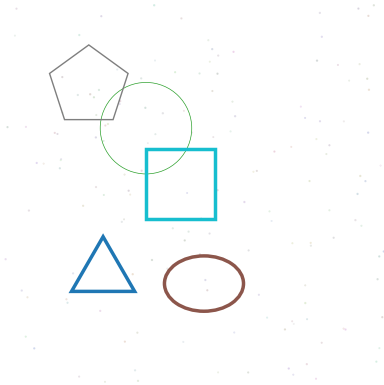[{"shape": "triangle", "thickness": 2.5, "radius": 0.47, "center": [0.268, 0.29]}, {"shape": "circle", "thickness": 0.5, "radius": 0.59, "center": [0.379, 0.667]}, {"shape": "oval", "thickness": 2.5, "radius": 0.51, "center": [0.53, 0.263]}, {"shape": "pentagon", "thickness": 1, "radius": 0.54, "center": [0.231, 0.776]}, {"shape": "square", "thickness": 2.5, "radius": 0.45, "center": [0.469, 0.522]}]